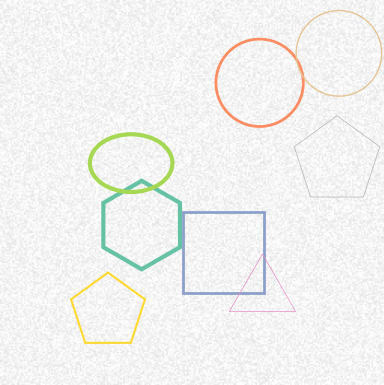[{"shape": "hexagon", "thickness": 3, "radius": 0.57, "center": [0.368, 0.415]}, {"shape": "circle", "thickness": 2, "radius": 0.57, "center": [0.674, 0.785]}, {"shape": "square", "thickness": 2, "radius": 0.52, "center": [0.58, 0.344]}, {"shape": "triangle", "thickness": 0.5, "radius": 0.5, "center": [0.682, 0.241]}, {"shape": "oval", "thickness": 3, "radius": 0.54, "center": [0.341, 0.576]}, {"shape": "pentagon", "thickness": 1.5, "radius": 0.5, "center": [0.281, 0.191]}, {"shape": "circle", "thickness": 1, "radius": 0.56, "center": [0.88, 0.861]}, {"shape": "pentagon", "thickness": 0.5, "radius": 0.58, "center": [0.875, 0.583]}]